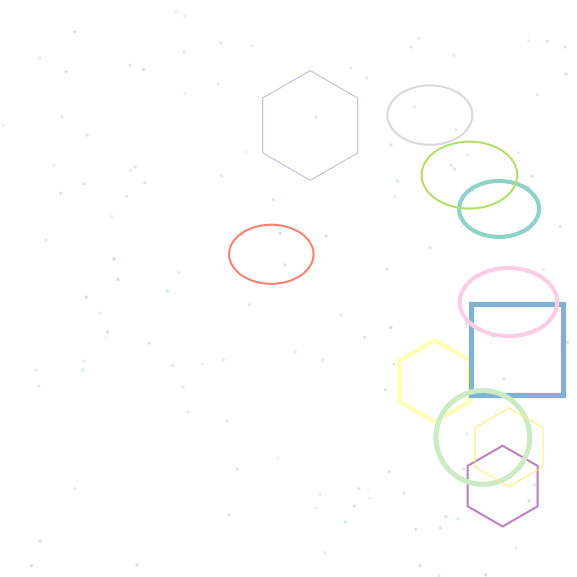[{"shape": "oval", "thickness": 2, "radius": 0.35, "center": [0.864, 0.637]}, {"shape": "hexagon", "thickness": 2, "radius": 0.35, "center": [0.753, 0.339]}, {"shape": "hexagon", "thickness": 0.5, "radius": 0.48, "center": [0.537, 0.782]}, {"shape": "oval", "thickness": 1, "radius": 0.37, "center": [0.47, 0.559]}, {"shape": "square", "thickness": 2.5, "radius": 0.4, "center": [0.896, 0.394]}, {"shape": "oval", "thickness": 1, "radius": 0.41, "center": [0.813, 0.696]}, {"shape": "oval", "thickness": 2, "radius": 0.42, "center": [0.88, 0.476]}, {"shape": "oval", "thickness": 1, "radius": 0.37, "center": [0.744, 0.8]}, {"shape": "hexagon", "thickness": 1, "radius": 0.35, "center": [0.87, 0.157]}, {"shape": "circle", "thickness": 2.5, "radius": 0.41, "center": [0.836, 0.242]}, {"shape": "hexagon", "thickness": 0.5, "radius": 0.34, "center": [0.881, 0.225]}]